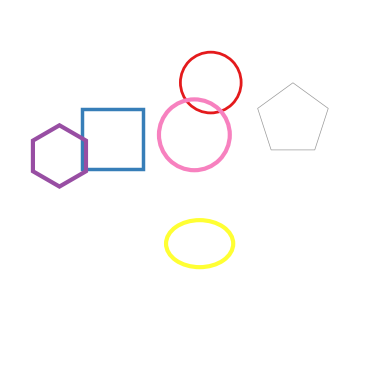[{"shape": "circle", "thickness": 2, "radius": 0.39, "center": [0.547, 0.786]}, {"shape": "square", "thickness": 2.5, "radius": 0.39, "center": [0.292, 0.639]}, {"shape": "hexagon", "thickness": 3, "radius": 0.4, "center": [0.154, 0.595]}, {"shape": "oval", "thickness": 3, "radius": 0.44, "center": [0.519, 0.367]}, {"shape": "circle", "thickness": 3, "radius": 0.46, "center": [0.505, 0.65]}, {"shape": "pentagon", "thickness": 0.5, "radius": 0.48, "center": [0.761, 0.689]}]